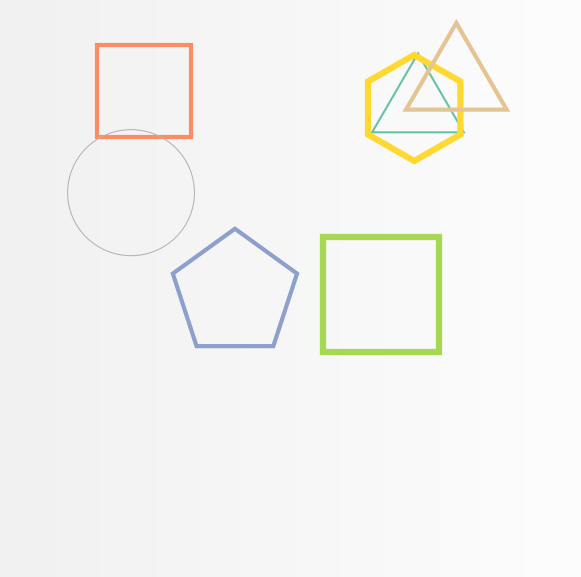[{"shape": "triangle", "thickness": 1, "radius": 0.46, "center": [0.719, 0.816]}, {"shape": "square", "thickness": 2, "radius": 0.4, "center": [0.248, 0.841]}, {"shape": "pentagon", "thickness": 2, "radius": 0.56, "center": [0.404, 0.491]}, {"shape": "square", "thickness": 3, "radius": 0.5, "center": [0.655, 0.489]}, {"shape": "hexagon", "thickness": 3, "radius": 0.46, "center": [0.713, 0.812]}, {"shape": "triangle", "thickness": 2, "radius": 0.5, "center": [0.785, 0.859]}, {"shape": "circle", "thickness": 0.5, "radius": 0.55, "center": [0.225, 0.666]}]